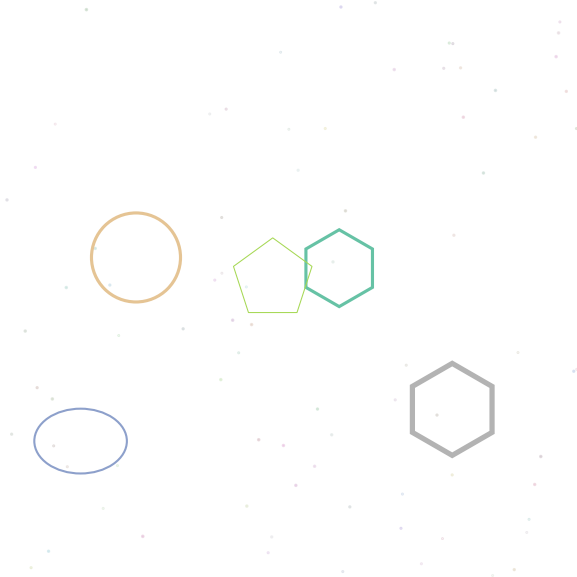[{"shape": "hexagon", "thickness": 1.5, "radius": 0.33, "center": [0.587, 0.535]}, {"shape": "oval", "thickness": 1, "radius": 0.4, "center": [0.14, 0.235]}, {"shape": "pentagon", "thickness": 0.5, "radius": 0.36, "center": [0.472, 0.516]}, {"shape": "circle", "thickness": 1.5, "radius": 0.39, "center": [0.235, 0.553]}, {"shape": "hexagon", "thickness": 2.5, "radius": 0.4, "center": [0.783, 0.29]}]